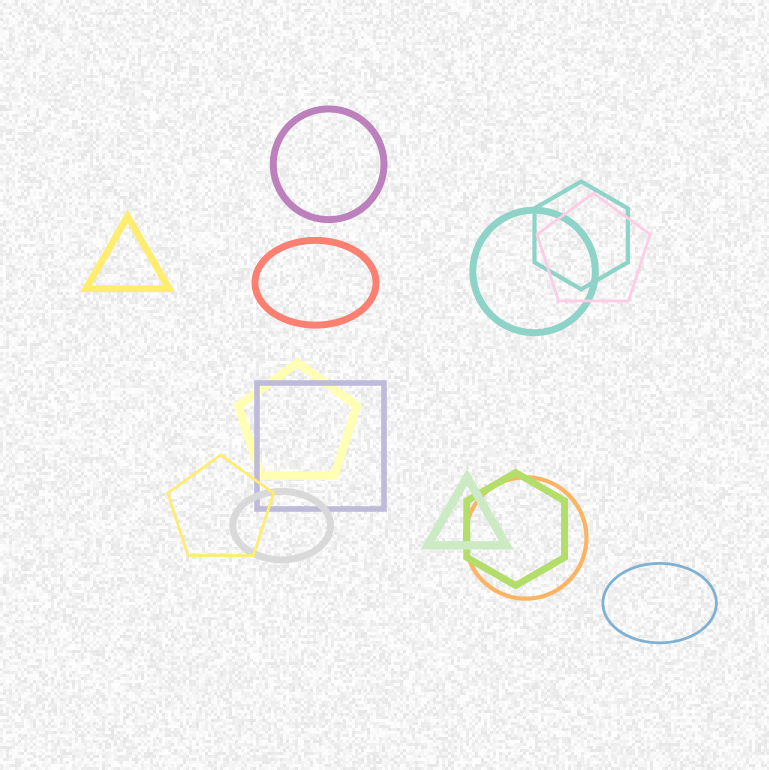[{"shape": "hexagon", "thickness": 1.5, "radius": 0.35, "center": [0.755, 0.694]}, {"shape": "circle", "thickness": 2.5, "radius": 0.4, "center": [0.694, 0.648]}, {"shape": "pentagon", "thickness": 3, "radius": 0.41, "center": [0.386, 0.448]}, {"shape": "square", "thickness": 2, "radius": 0.41, "center": [0.417, 0.421]}, {"shape": "oval", "thickness": 2.5, "radius": 0.39, "center": [0.41, 0.633]}, {"shape": "oval", "thickness": 1, "radius": 0.37, "center": [0.857, 0.217]}, {"shape": "circle", "thickness": 1.5, "radius": 0.39, "center": [0.683, 0.301]}, {"shape": "hexagon", "thickness": 2.5, "radius": 0.37, "center": [0.67, 0.313]}, {"shape": "pentagon", "thickness": 1, "radius": 0.39, "center": [0.771, 0.672]}, {"shape": "oval", "thickness": 2.5, "radius": 0.32, "center": [0.366, 0.317]}, {"shape": "circle", "thickness": 2.5, "radius": 0.36, "center": [0.427, 0.787]}, {"shape": "triangle", "thickness": 3, "radius": 0.29, "center": [0.607, 0.321]}, {"shape": "triangle", "thickness": 2.5, "radius": 0.31, "center": [0.166, 0.656]}, {"shape": "pentagon", "thickness": 1, "radius": 0.36, "center": [0.287, 0.337]}]